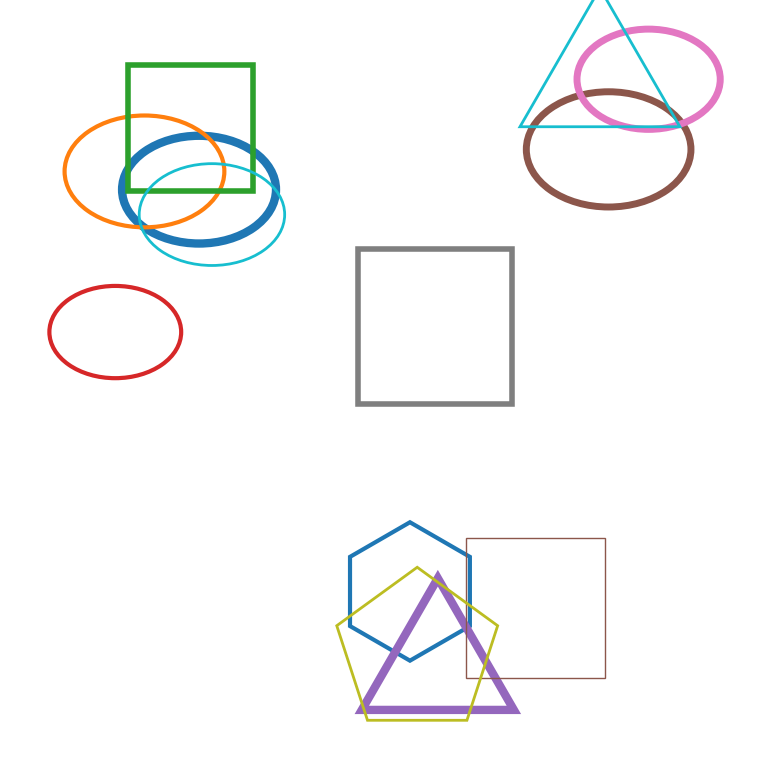[{"shape": "hexagon", "thickness": 1.5, "radius": 0.45, "center": [0.532, 0.232]}, {"shape": "oval", "thickness": 3, "radius": 0.5, "center": [0.258, 0.754]}, {"shape": "oval", "thickness": 1.5, "radius": 0.52, "center": [0.188, 0.777]}, {"shape": "square", "thickness": 2, "radius": 0.41, "center": [0.248, 0.834]}, {"shape": "oval", "thickness": 1.5, "radius": 0.43, "center": [0.15, 0.569]}, {"shape": "triangle", "thickness": 3, "radius": 0.57, "center": [0.569, 0.135]}, {"shape": "square", "thickness": 0.5, "radius": 0.45, "center": [0.695, 0.21]}, {"shape": "oval", "thickness": 2.5, "radius": 0.53, "center": [0.79, 0.806]}, {"shape": "oval", "thickness": 2.5, "radius": 0.47, "center": [0.842, 0.897]}, {"shape": "square", "thickness": 2, "radius": 0.5, "center": [0.565, 0.576]}, {"shape": "pentagon", "thickness": 1, "radius": 0.55, "center": [0.542, 0.153]}, {"shape": "triangle", "thickness": 1, "radius": 0.6, "center": [0.779, 0.895]}, {"shape": "oval", "thickness": 1, "radius": 0.47, "center": [0.275, 0.721]}]